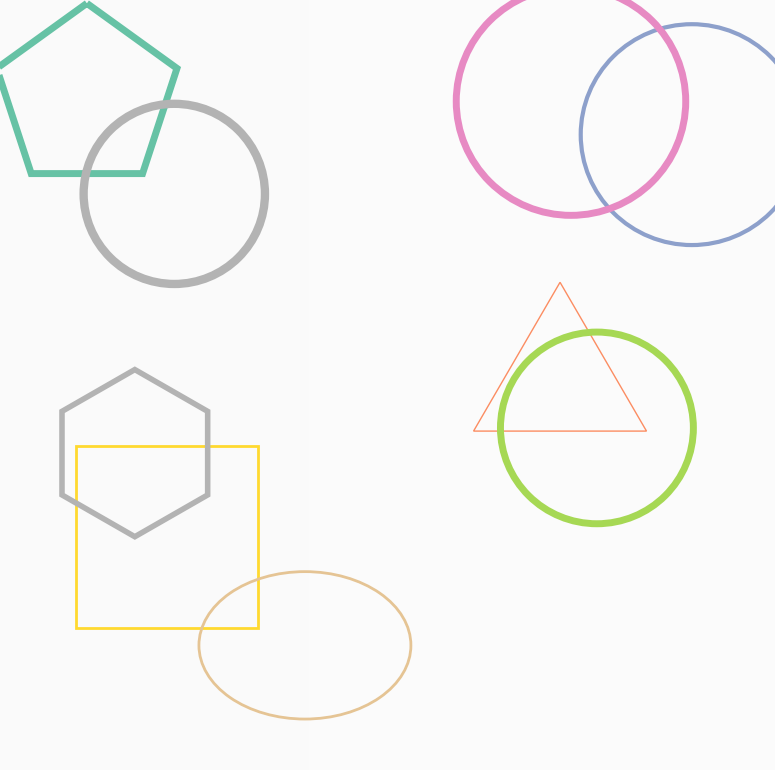[{"shape": "pentagon", "thickness": 2.5, "radius": 0.61, "center": [0.112, 0.873]}, {"shape": "triangle", "thickness": 0.5, "radius": 0.64, "center": [0.723, 0.505]}, {"shape": "circle", "thickness": 1.5, "radius": 0.72, "center": [0.893, 0.825]}, {"shape": "circle", "thickness": 2.5, "radius": 0.74, "center": [0.737, 0.868]}, {"shape": "circle", "thickness": 2.5, "radius": 0.62, "center": [0.77, 0.444]}, {"shape": "square", "thickness": 1, "radius": 0.59, "center": [0.215, 0.302]}, {"shape": "oval", "thickness": 1, "radius": 0.68, "center": [0.393, 0.162]}, {"shape": "hexagon", "thickness": 2, "radius": 0.54, "center": [0.174, 0.411]}, {"shape": "circle", "thickness": 3, "radius": 0.58, "center": [0.225, 0.748]}]